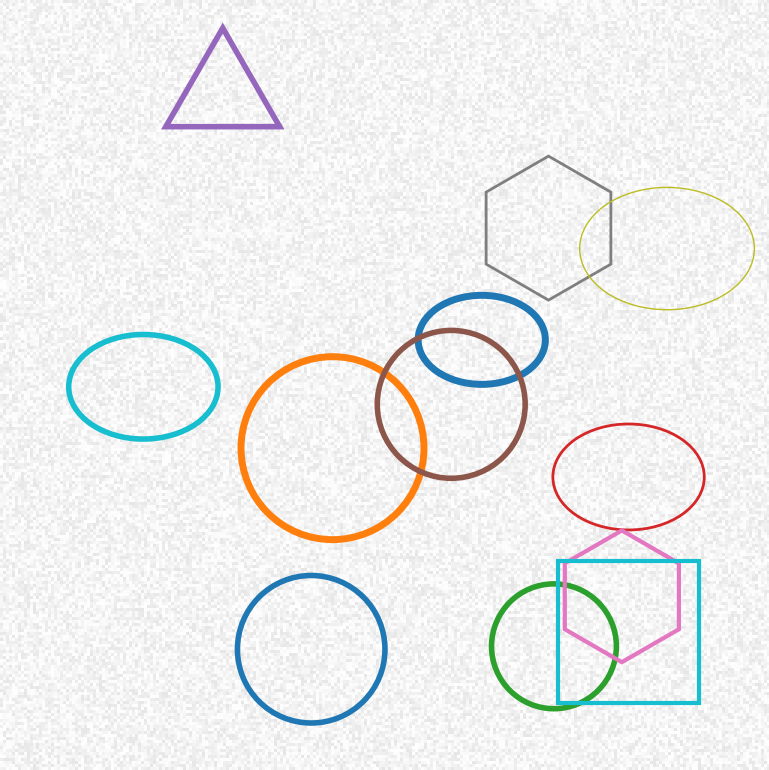[{"shape": "oval", "thickness": 2.5, "radius": 0.41, "center": [0.626, 0.559]}, {"shape": "circle", "thickness": 2, "radius": 0.48, "center": [0.404, 0.157]}, {"shape": "circle", "thickness": 2.5, "radius": 0.59, "center": [0.432, 0.418]}, {"shape": "circle", "thickness": 2, "radius": 0.41, "center": [0.719, 0.161]}, {"shape": "oval", "thickness": 1, "radius": 0.49, "center": [0.816, 0.381]}, {"shape": "triangle", "thickness": 2, "radius": 0.43, "center": [0.289, 0.878]}, {"shape": "circle", "thickness": 2, "radius": 0.48, "center": [0.586, 0.475]}, {"shape": "hexagon", "thickness": 1.5, "radius": 0.43, "center": [0.808, 0.226]}, {"shape": "hexagon", "thickness": 1, "radius": 0.47, "center": [0.712, 0.704]}, {"shape": "oval", "thickness": 0.5, "radius": 0.57, "center": [0.866, 0.677]}, {"shape": "oval", "thickness": 2, "radius": 0.48, "center": [0.186, 0.498]}, {"shape": "square", "thickness": 1.5, "radius": 0.46, "center": [0.817, 0.179]}]